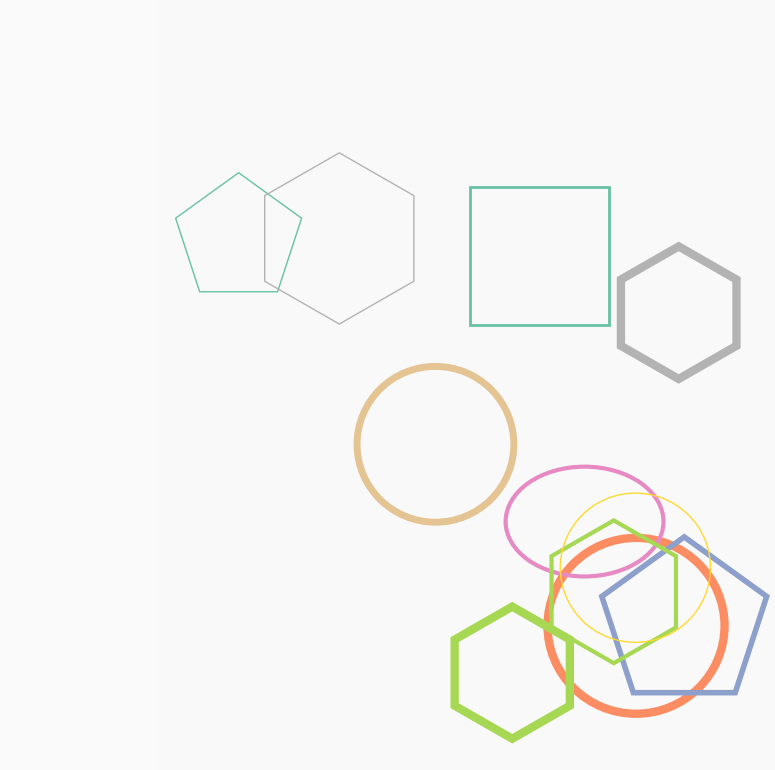[{"shape": "square", "thickness": 1, "radius": 0.45, "center": [0.696, 0.668]}, {"shape": "pentagon", "thickness": 0.5, "radius": 0.43, "center": [0.308, 0.69]}, {"shape": "circle", "thickness": 3, "radius": 0.57, "center": [0.821, 0.187]}, {"shape": "pentagon", "thickness": 2, "radius": 0.56, "center": [0.883, 0.191]}, {"shape": "oval", "thickness": 1.5, "radius": 0.51, "center": [0.754, 0.323]}, {"shape": "hexagon", "thickness": 1.5, "radius": 0.46, "center": [0.792, 0.231]}, {"shape": "hexagon", "thickness": 3, "radius": 0.43, "center": [0.661, 0.126]}, {"shape": "circle", "thickness": 0.5, "radius": 0.48, "center": [0.82, 0.263]}, {"shape": "circle", "thickness": 2.5, "radius": 0.51, "center": [0.562, 0.423]}, {"shape": "hexagon", "thickness": 3, "radius": 0.43, "center": [0.876, 0.594]}, {"shape": "hexagon", "thickness": 0.5, "radius": 0.56, "center": [0.438, 0.69]}]